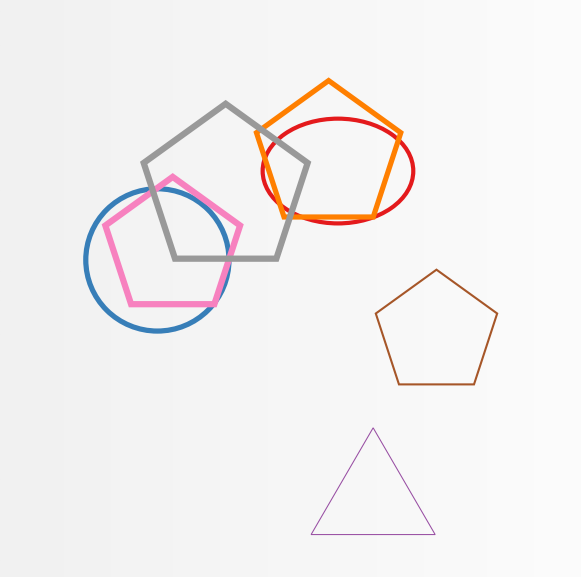[{"shape": "oval", "thickness": 2, "radius": 0.65, "center": [0.581, 0.703]}, {"shape": "circle", "thickness": 2.5, "radius": 0.62, "center": [0.271, 0.549]}, {"shape": "triangle", "thickness": 0.5, "radius": 0.62, "center": [0.642, 0.135]}, {"shape": "pentagon", "thickness": 2.5, "radius": 0.65, "center": [0.565, 0.729]}, {"shape": "pentagon", "thickness": 1, "radius": 0.55, "center": [0.751, 0.422]}, {"shape": "pentagon", "thickness": 3, "radius": 0.61, "center": [0.297, 0.571]}, {"shape": "pentagon", "thickness": 3, "radius": 0.74, "center": [0.388, 0.671]}]